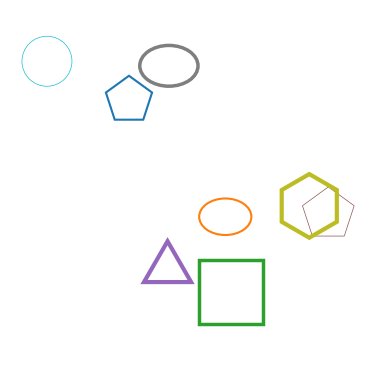[{"shape": "pentagon", "thickness": 1.5, "radius": 0.32, "center": [0.335, 0.74]}, {"shape": "oval", "thickness": 1.5, "radius": 0.34, "center": [0.585, 0.437]}, {"shape": "square", "thickness": 2.5, "radius": 0.41, "center": [0.601, 0.242]}, {"shape": "triangle", "thickness": 3, "radius": 0.35, "center": [0.435, 0.303]}, {"shape": "pentagon", "thickness": 0.5, "radius": 0.35, "center": [0.853, 0.444]}, {"shape": "oval", "thickness": 2.5, "radius": 0.38, "center": [0.439, 0.829]}, {"shape": "hexagon", "thickness": 3, "radius": 0.41, "center": [0.803, 0.465]}, {"shape": "circle", "thickness": 0.5, "radius": 0.32, "center": [0.122, 0.841]}]